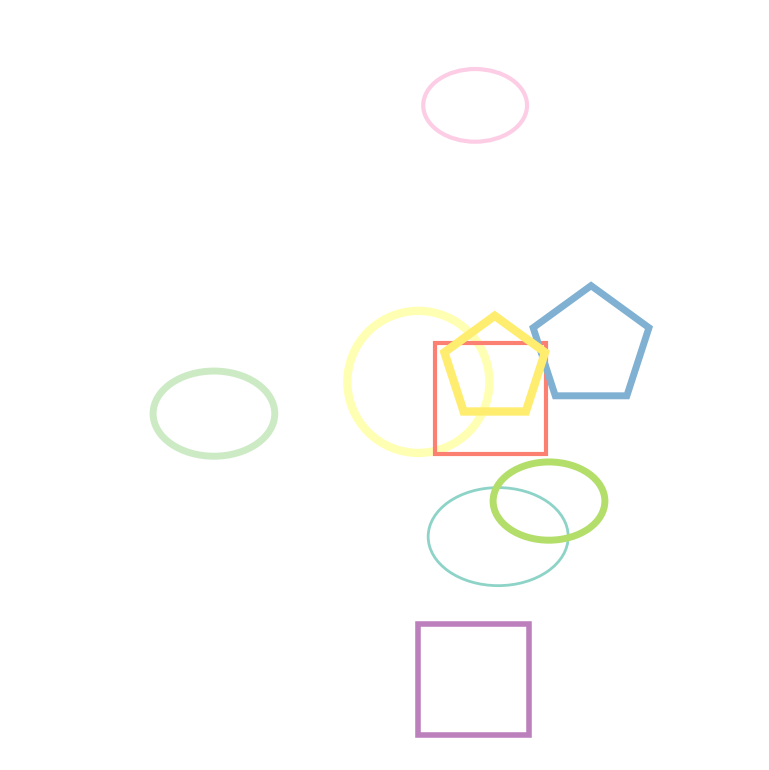[{"shape": "oval", "thickness": 1, "radius": 0.45, "center": [0.647, 0.303]}, {"shape": "circle", "thickness": 3, "radius": 0.46, "center": [0.543, 0.504]}, {"shape": "square", "thickness": 1.5, "radius": 0.36, "center": [0.637, 0.483]}, {"shape": "pentagon", "thickness": 2.5, "radius": 0.4, "center": [0.768, 0.55]}, {"shape": "oval", "thickness": 2.5, "radius": 0.36, "center": [0.713, 0.349]}, {"shape": "oval", "thickness": 1.5, "radius": 0.34, "center": [0.617, 0.863]}, {"shape": "square", "thickness": 2, "radius": 0.36, "center": [0.615, 0.117]}, {"shape": "oval", "thickness": 2.5, "radius": 0.39, "center": [0.278, 0.463]}, {"shape": "pentagon", "thickness": 3, "radius": 0.34, "center": [0.642, 0.521]}]